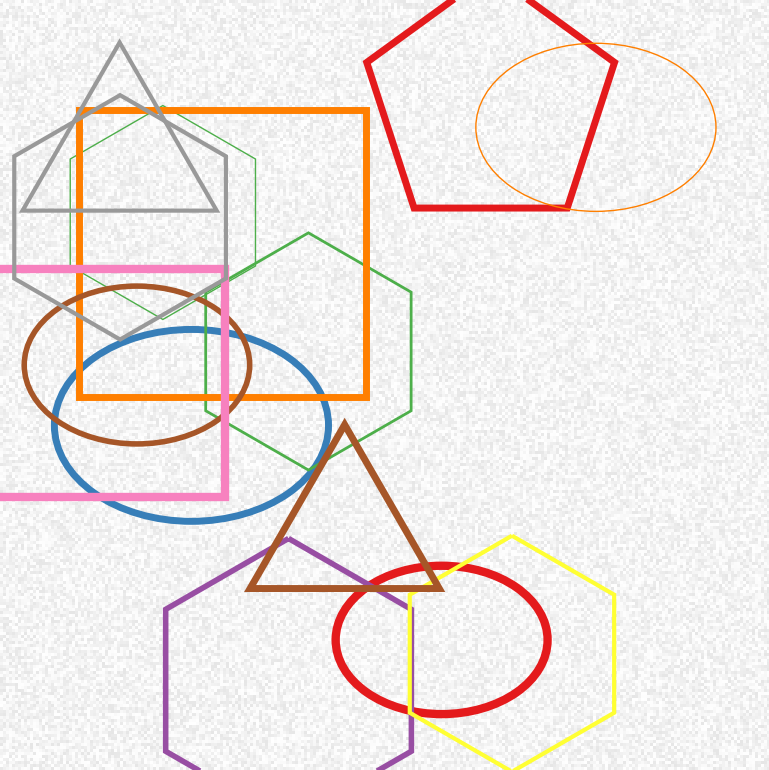[{"shape": "pentagon", "thickness": 2.5, "radius": 0.85, "center": [0.637, 0.867]}, {"shape": "oval", "thickness": 3, "radius": 0.69, "center": [0.574, 0.169]}, {"shape": "oval", "thickness": 2.5, "radius": 0.89, "center": [0.249, 0.448]}, {"shape": "hexagon", "thickness": 0.5, "radius": 0.69, "center": [0.211, 0.724]}, {"shape": "hexagon", "thickness": 1, "radius": 0.77, "center": [0.401, 0.544]}, {"shape": "hexagon", "thickness": 2, "radius": 0.92, "center": [0.375, 0.116]}, {"shape": "oval", "thickness": 0.5, "radius": 0.78, "center": [0.774, 0.835]}, {"shape": "square", "thickness": 2.5, "radius": 0.93, "center": [0.289, 0.671]}, {"shape": "hexagon", "thickness": 1.5, "radius": 0.77, "center": [0.665, 0.151]}, {"shape": "triangle", "thickness": 2.5, "radius": 0.71, "center": [0.448, 0.307]}, {"shape": "oval", "thickness": 2, "radius": 0.73, "center": [0.178, 0.526]}, {"shape": "square", "thickness": 3, "radius": 0.74, "center": [0.145, 0.503]}, {"shape": "triangle", "thickness": 1.5, "radius": 0.73, "center": [0.155, 0.799]}, {"shape": "hexagon", "thickness": 1.5, "radius": 0.79, "center": [0.156, 0.718]}]